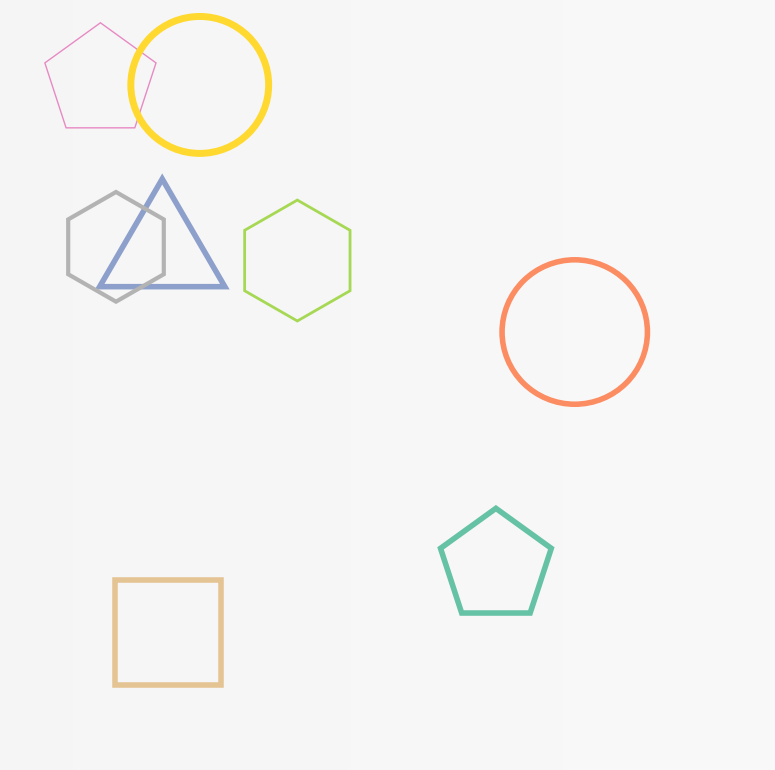[{"shape": "pentagon", "thickness": 2, "radius": 0.38, "center": [0.64, 0.265]}, {"shape": "circle", "thickness": 2, "radius": 0.47, "center": [0.742, 0.569]}, {"shape": "triangle", "thickness": 2, "radius": 0.47, "center": [0.209, 0.674]}, {"shape": "pentagon", "thickness": 0.5, "radius": 0.38, "center": [0.13, 0.895]}, {"shape": "hexagon", "thickness": 1, "radius": 0.39, "center": [0.384, 0.662]}, {"shape": "circle", "thickness": 2.5, "radius": 0.44, "center": [0.258, 0.89]}, {"shape": "square", "thickness": 2, "radius": 0.34, "center": [0.217, 0.178]}, {"shape": "hexagon", "thickness": 1.5, "radius": 0.36, "center": [0.15, 0.679]}]